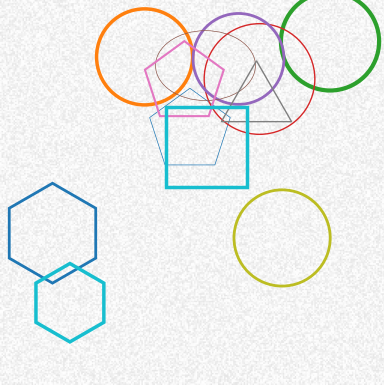[{"shape": "hexagon", "thickness": 2, "radius": 0.65, "center": [0.136, 0.394]}, {"shape": "pentagon", "thickness": 0.5, "radius": 0.55, "center": [0.493, 0.661]}, {"shape": "circle", "thickness": 2.5, "radius": 0.62, "center": [0.376, 0.852]}, {"shape": "circle", "thickness": 3, "radius": 0.64, "center": [0.857, 0.892]}, {"shape": "circle", "thickness": 1, "radius": 0.72, "center": [0.674, 0.795]}, {"shape": "circle", "thickness": 2, "radius": 0.59, "center": [0.619, 0.847]}, {"shape": "oval", "thickness": 0.5, "radius": 0.65, "center": [0.534, 0.83]}, {"shape": "pentagon", "thickness": 1.5, "radius": 0.54, "center": [0.479, 0.785]}, {"shape": "triangle", "thickness": 1, "radius": 0.53, "center": [0.666, 0.737]}, {"shape": "circle", "thickness": 2, "radius": 0.62, "center": [0.733, 0.382]}, {"shape": "hexagon", "thickness": 2.5, "radius": 0.51, "center": [0.182, 0.214]}, {"shape": "square", "thickness": 2.5, "radius": 0.52, "center": [0.536, 0.618]}]